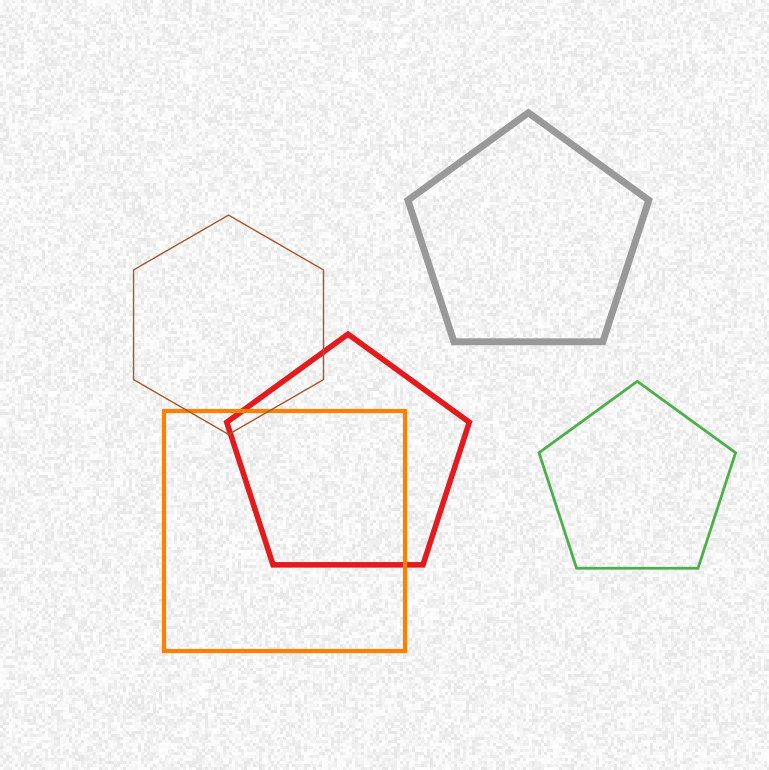[{"shape": "pentagon", "thickness": 2, "radius": 0.83, "center": [0.452, 0.4]}, {"shape": "pentagon", "thickness": 1, "radius": 0.67, "center": [0.828, 0.371]}, {"shape": "square", "thickness": 1.5, "radius": 0.78, "center": [0.369, 0.31]}, {"shape": "hexagon", "thickness": 0.5, "radius": 0.71, "center": [0.297, 0.578]}, {"shape": "pentagon", "thickness": 2.5, "radius": 0.82, "center": [0.686, 0.689]}]